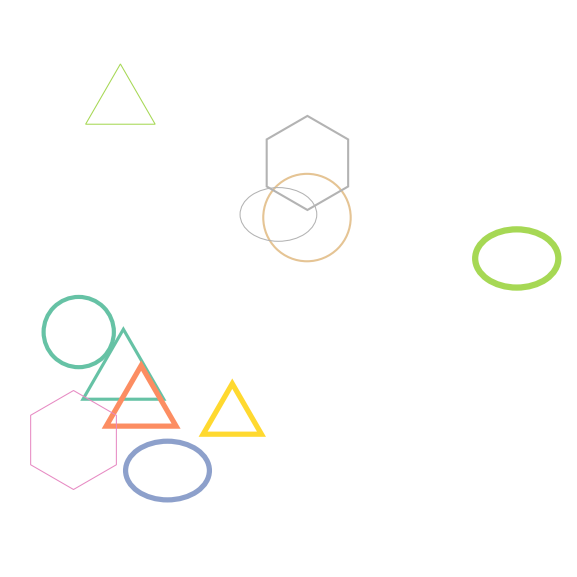[{"shape": "circle", "thickness": 2, "radius": 0.3, "center": [0.136, 0.424]}, {"shape": "triangle", "thickness": 1.5, "radius": 0.4, "center": [0.214, 0.348]}, {"shape": "triangle", "thickness": 2.5, "radius": 0.35, "center": [0.244, 0.296]}, {"shape": "oval", "thickness": 2.5, "radius": 0.36, "center": [0.29, 0.184]}, {"shape": "hexagon", "thickness": 0.5, "radius": 0.43, "center": [0.127, 0.237]}, {"shape": "oval", "thickness": 3, "radius": 0.36, "center": [0.895, 0.552]}, {"shape": "triangle", "thickness": 0.5, "radius": 0.35, "center": [0.208, 0.819]}, {"shape": "triangle", "thickness": 2.5, "radius": 0.29, "center": [0.402, 0.276]}, {"shape": "circle", "thickness": 1, "radius": 0.38, "center": [0.532, 0.622]}, {"shape": "oval", "thickness": 0.5, "radius": 0.33, "center": [0.482, 0.628]}, {"shape": "hexagon", "thickness": 1, "radius": 0.41, "center": [0.532, 0.717]}]